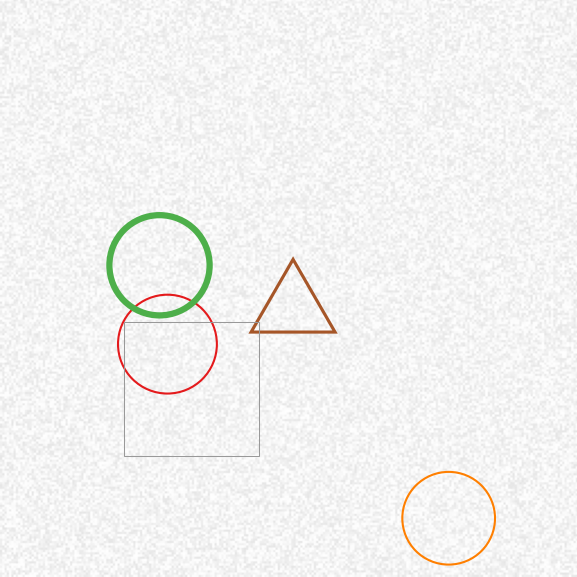[{"shape": "circle", "thickness": 1, "radius": 0.43, "center": [0.29, 0.403]}, {"shape": "circle", "thickness": 3, "radius": 0.43, "center": [0.276, 0.54]}, {"shape": "circle", "thickness": 1, "radius": 0.4, "center": [0.777, 0.102]}, {"shape": "triangle", "thickness": 1.5, "radius": 0.42, "center": [0.507, 0.466]}, {"shape": "square", "thickness": 0.5, "radius": 0.58, "center": [0.332, 0.326]}]